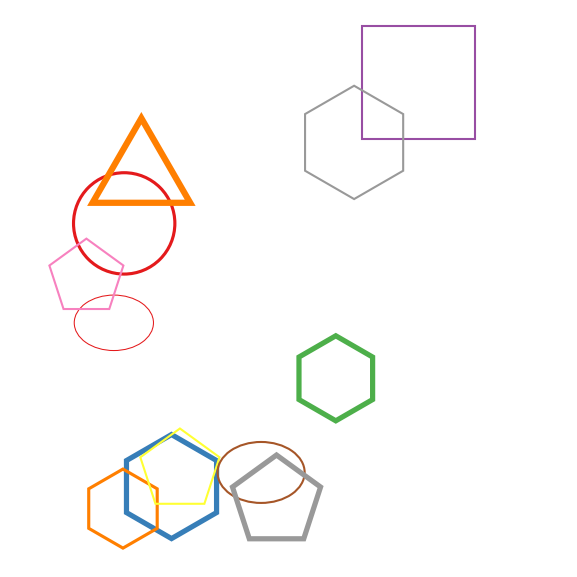[{"shape": "circle", "thickness": 1.5, "radius": 0.44, "center": [0.215, 0.612]}, {"shape": "oval", "thickness": 0.5, "radius": 0.34, "center": [0.197, 0.44]}, {"shape": "hexagon", "thickness": 2.5, "radius": 0.45, "center": [0.297, 0.157]}, {"shape": "hexagon", "thickness": 2.5, "radius": 0.37, "center": [0.581, 0.344]}, {"shape": "square", "thickness": 1, "radius": 0.49, "center": [0.725, 0.856]}, {"shape": "triangle", "thickness": 3, "radius": 0.49, "center": [0.245, 0.697]}, {"shape": "hexagon", "thickness": 1.5, "radius": 0.34, "center": [0.213, 0.118]}, {"shape": "pentagon", "thickness": 1, "radius": 0.36, "center": [0.312, 0.185]}, {"shape": "oval", "thickness": 1, "radius": 0.38, "center": [0.452, 0.181]}, {"shape": "pentagon", "thickness": 1, "radius": 0.34, "center": [0.15, 0.519]}, {"shape": "hexagon", "thickness": 1, "radius": 0.49, "center": [0.613, 0.753]}, {"shape": "pentagon", "thickness": 2.5, "radius": 0.4, "center": [0.479, 0.131]}]